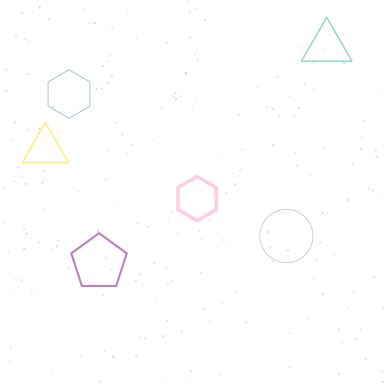[{"shape": "triangle", "thickness": 1, "radius": 0.38, "center": [0.849, 0.879]}, {"shape": "circle", "thickness": 0.5, "radius": 0.35, "center": [0.744, 0.387]}, {"shape": "hexagon", "thickness": 0.5, "radius": 0.31, "center": [0.179, 0.756]}, {"shape": "hexagon", "thickness": 2.5, "radius": 0.29, "center": [0.512, 0.484]}, {"shape": "pentagon", "thickness": 1.5, "radius": 0.38, "center": [0.257, 0.319]}, {"shape": "triangle", "thickness": 1, "radius": 0.35, "center": [0.118, 0.612]}]